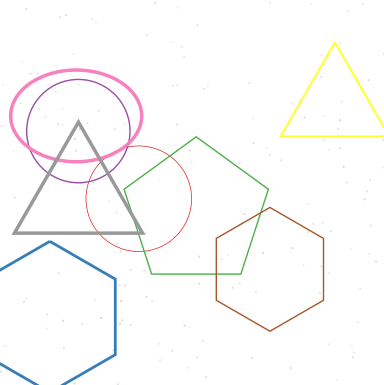[{"shape": "circle", "thickness": 0.5, "radius": 0.69, "center": [0.36, 0.484]}, {"shape": "hexagon", "thickness": 2, "radius": 0.98, "center": [0.129, 0.177]}, {"shape": "pentagon", "thickness": 1, "radius": 0.99, "center": [0.51, 0.448]}, {"shape": "circle", "thickness": 1, "radius": 0.67, "center": [0.203, 0.659]}, {"shape": "triangle", "thickness": 1.5, "radius": 0.81, "center": [0.87, 0.727]}, {"shape": "hexagon", "thickness": 1, "radius": 0.8, "center": [0.701, 0.3]}, {"shape": "oval", "thickness": 2.5, "radius": 0.85, "center": [0.198, 0.699]}, {"shape": "triangle", "thickness": 2.5, "radius": 0.96, "center": [0.204, 0.491]}]